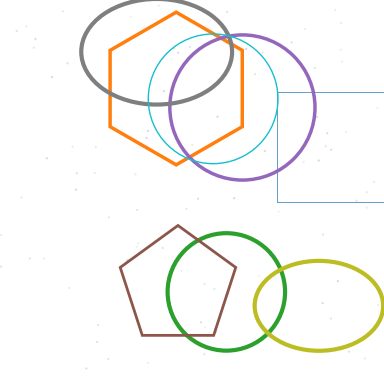[{"shape": "square", "thickness": 0.5, "radius": 0.72, "center": [0.862, 0.618]}, {"shape": "hexagon", "thickness": 2.5, "radius": 0.99, "center": [0.458, 0.77]}, {"shape": "circle", "thickness": 3, "radius": 0.76, "center": [0.588, 0.242]}, {"shape": "circle", "thickness": 2.5, "radius": 0.94, "center": [0.63, 0.721]}, {"shape": "pentagon", "thickness": 2, "radius": 0.79, "center": [0.462, 0.257]}, {"shape": "oval", "thickness": 3, "radius": 0.98, "center": [0.407, 0.866]}, {"shape": "oval", "thickness": 3, "radius": 0.83, "center": [0.828, 0.206]}, {"shape": "circle", "thickness": 1, "radius": 0.84, "center": [0.554, 0.743]}]